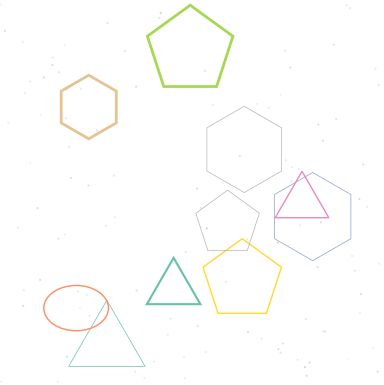[{"shape": "triangle", "thickness": 0.5, "radius": 0.57, "center": [0.278, 0.106]}, {"shape": "triangle", "thickness": 1.5, "radius": 0.4, "center": [0.451, 0.25]}, {"shape": "oval", "thickness": 1, "radius": 0.42, "center": [0.198, 0.2]}, {"shape": "hexagon", "thickness": 0.5, "radius": 0.57, "center": [0.812, 0.437]}, {"shape": "triangle", "thickness": 1, "radius": 0.4, "center": [0.784, 0.475]}, {"shape": "pentagon", "thickness": 2, "radius": 0.58, "center": [0.494, 0.87]}, {"shape": "pentagon", "thickness": 1, "radius": 0.54, "center": [0.629, 0.273]}, {"shape": "hexagon", "thickness": 2, "radius": 0.41, "center": [0.231, 0.722]}, {"shape": "pentagon", "thickness": 0.5, "radius": 0.43, "center": [0.591, 0.419]}, {"shape": "hexagon", "thickness": 0.5, "radius": 0.56, "center": [0.634, 0.612]}]